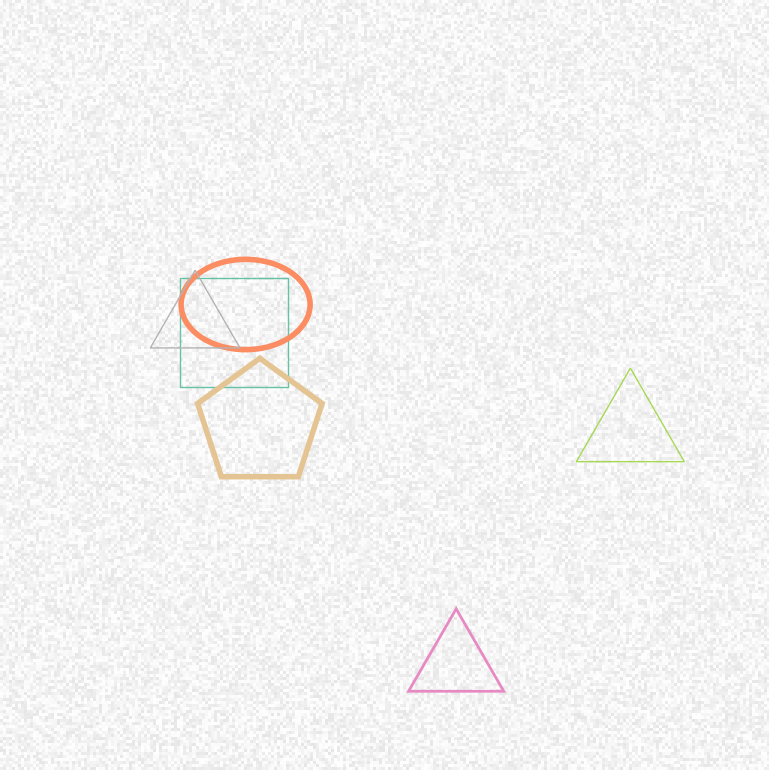[{"shape": "square", "thickness": 0.5, "radius": 0.35, "center": [0.303, 0.568]}, {"shape": "oval", "thickness": 2, "radius": 0.42, "center": [0.319, 0.605]}, {"shape": "triangle", "thickness": 1, "radius": 0.36, "center": [0.592, 0.138]}, {"shape": "triangle", "thickness": 0.5, "radius": 0.4, "center": [0.819, 0.441]}, {"shape": "pentagon", "thickness": 2, "radius": 0.43, "center": [0.337, 0.45]}, {"shape": "triangle", "thickness": 0.5, "radius": 0.34, "center": [0.253, 0.582]}]